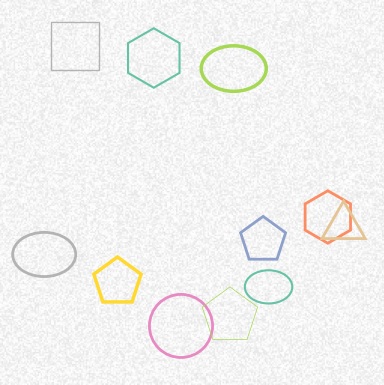[{"shape": "oval", "thickness": 1.5, "radius": 0.31, "center": [0.698, 0.255]}, {"shape": "hexagon", "thickness": 1.5, "radius": 0.39, "center": [0.399, 0.849]}, {"shape": "hexagon", "thickness": 2, "radius": 0.34, "center": [0.851, 0.436]}, {"shape": "pentagon", "thickness": 2, "radius": 0.31, "center": [0.683, 0.376]}, {"shape": "circle", "thickness": 2, "radius": 0.41, "center": [0.47, 0.153]}, {"shape": "oval", "thickness": 2.5, "radius": 0.42, "center": [0.607, 0.822]}, {"shape": "pentagon", "thickness": 0.5, "radius": 0.38, "center": [0.597, 0.179]}, {"shape": "pentagon", "thickness": 2.5, "radius": 0.32, "center": [0.305, 0.268]}, {"shape": "triangle", "thickness": 2, "radius": 0.32, "center": [0.893, 0.413]}, {"shape": "oval", "thickness": 2, "radius": 0.41, "center": [0.115, 0.339]}, {"shape": "square", "thickness": 1, "radius": 0.31, "center": [0.195, 0.88]}]